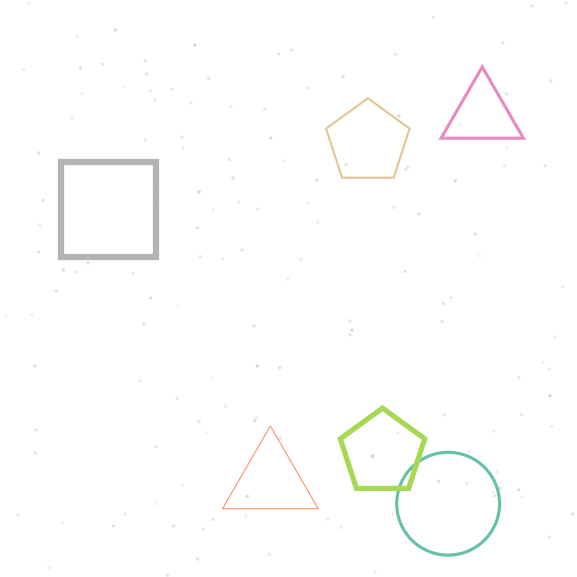[{"shape": "circle", "thickness": 1.5, "radius": 0.45, "center": [0.776, 0.127]}, {"shape": "triangle", "thickness": 0.5, "radius": 0.48, "center": [0.468, 0.166]}, {"shape": "triangle", "thickness": 1.5, "radius": 0.41, "center": [0.835, 0.801]}, {"shape": "pentagon", "thickness": 2.5, "radius": 0.38, "center": [0.662, 0.216]}, {"shape": "pentagon", "thickness": 1, "radius": 0.38, "center": [0.637, 0.753]}, {"shape": "square", "thickness": 3, "radius": 0.41, "center": [0.188, 0.636]}]